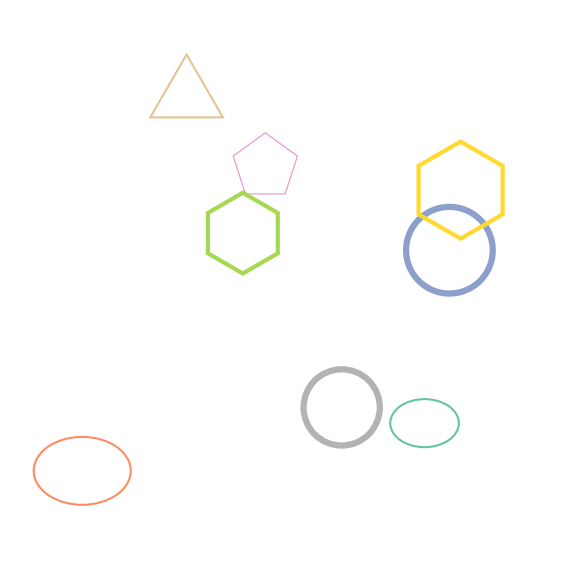[{"shape": "oval", "thickness": 1, "radius": 0.3, "center": [0.735, 0.266]}, {"shape": "oval", "thickness": 1, "radius": 0.42, "center": [0.142, 0.184]}, {"shape": "circle", "thickness": 3, "radius": 0.38, "center": [0.778, 0.566]}, {"shape": "pentagon", "thickness": 0.5, "radius": 0.29, "center": [0.459, 0.711]}, {"shape": "hexagon", "thickness": 2, "radius": 0.35, "center": [0.421, 0.595]}, {"shape": "hexagon", "thickness": 2, "radius": 0.42, "center": [0.798, 0.67]}, {"shape": "triangle", "thickness": 1, "radius": 0.36, "center": [0.323, 0.832]}, {"shape": "circle", "thickness": 3, "radius": 0.33, "center": [0.592, 0.294]}]